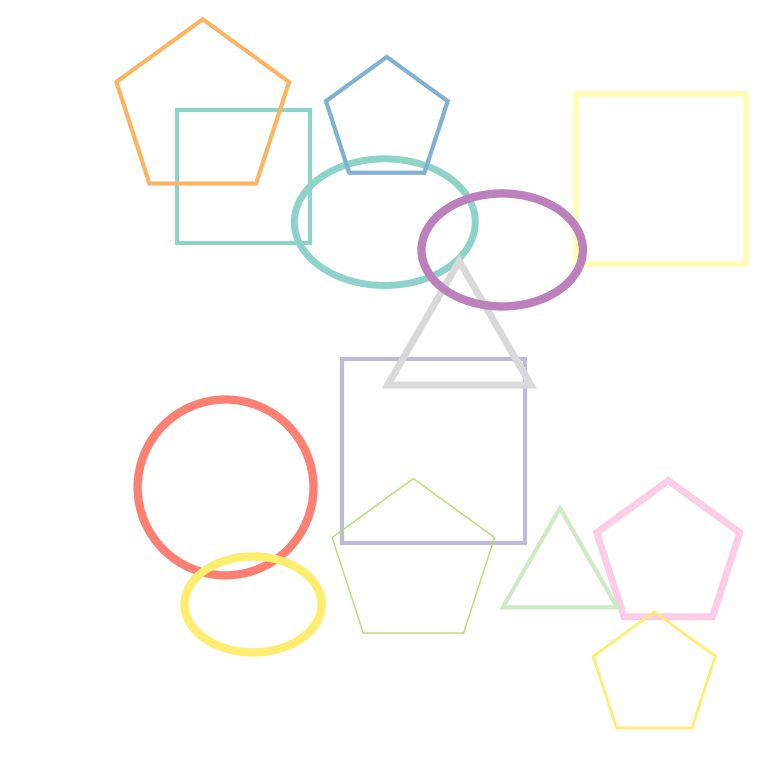[{"shape": "square", "thickness": 1.5, "radius": 0.43, "center": [0.317, 0.77]}, {"shape": "oval", "thickness": 2.5, "radius": 0.59, "center": [0.5, 0.711]}, {"shape": "square", "thickness": 2, "radius": 0.55, "center": [0.859, 0.767]}, {"shape": "square", "thickness": 1.5, "radius": 0.6, "center": [0.563, 0.414]}, {"shape": "circle", "thickness": 3, "radius": 0.57, "center": [0.293, 0.367]}, {"shape": "pentagon", "thickness": 1.5, "radius": 0.42, "center": [0.502, 0.843]}, {"shape": "pentagon", "thickness": 1.5, "radius": 0.59, "center": [0.263, 0.857]}, {"shape": "pentagon", "thickness": 0.5, "radius": 0.55, "center": [0.537, 0.268]}, {"shape": "pentagon", "thickness": 2.5, "radius": 0.49, "center": [0.868, 0.278]}, {"shape": "triangle", "thickness": 2.5, "radius": 0.54, "center": [0.596, 0.554]}, {"shape": "oval", "thickness": 3, "radius": 0.52, "center": [0.652, 0.675]}, {"shape": "triangle", "thickness": 1.5, "radius": 0.43, "center": [0.727, 0.254]}, {"shape": "oval", "thickness": 3, "radius": 0.44, "center": [0.329, 0.215]}, {"shape": "pentagon", "thickness": 1, "radius": 0.42, "center": [0.85, 0.122]}]